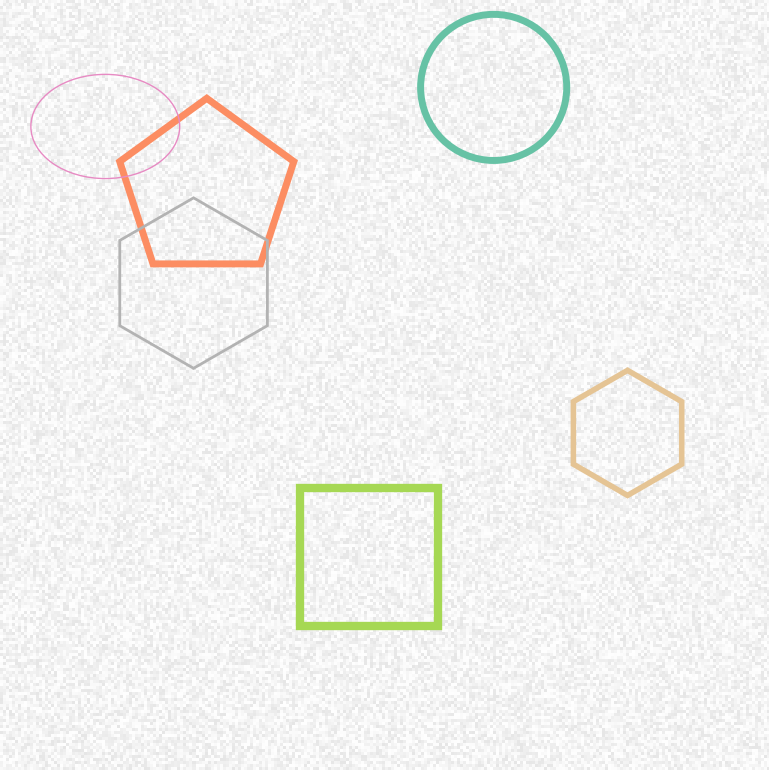[{"shape": "circle", "thickness": 2.5, "radius": 0.47, "center": [0.641, 0.886]}, {"shape": "pentagon", "thickness": 2.5, "radius": 0.59, "center": [0.269, 0.753]}, {"shape": "oval", "thickness": 0.5, "radius": 0.48, "center": [0.137, 0.836]}, {"shape": "square", "thickness": 3, "radius": 0.45, "center": [0.479, 0.277]}, {"shape": "hexagon", "thickness": 2, "radius": 0.41, "center": [0.815, 0.438]}, {"shape": "hexagon", "thickness": 1, "radius": 0.55, "center": [0.251, 0.632]}]